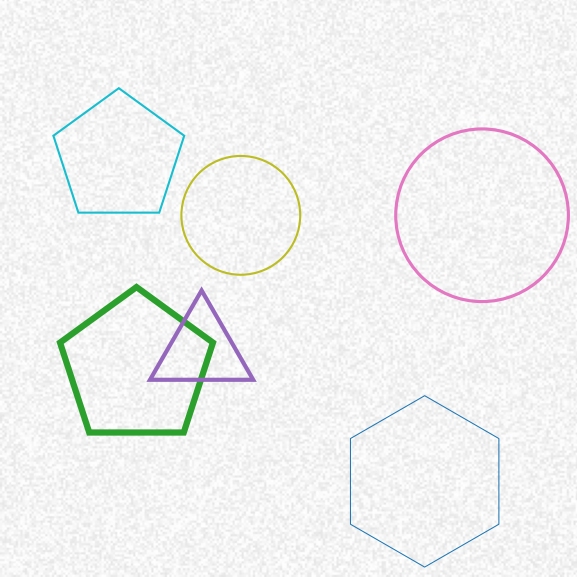[{"shape": "hexagon", "thickness": 0.5, "radius": 0.74, "center": [0.735, 0.166]}, {"shape": "pentagon", "thickness": 3, "radius": 0.7, "center": [0.236, 0.363]}, {"shape": "triangle", "thickness": 2, "radius": 0.52, "center": [0.349, 0.393]}, {"shape": "circle", "thickness": 1.5, "radius": 0.75, "center": [0.835, 0.626]}, {"shape": "circle", "thickness": 1, "radius": 0.51, "center": [0.417, 0.626]}, {"shape": "pentagon", "thickness": 1, "radius": 0.6, "center": [0.206, 0.727]}]